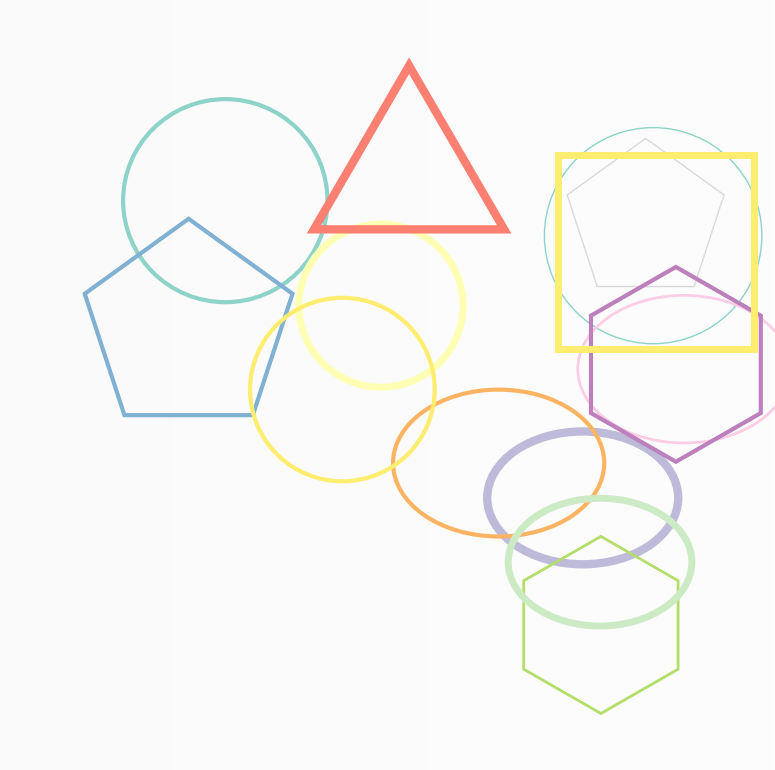[{"shape": "circle", "thickness": 0.5, "radius": 0.7, "center": [0.843, 0.694]}, {"shape": "circle", "thickness": 1.5, "radius": 0.66, "center": [0.291, 0.739]}, {"shape": "circle", "thickness": 2.5, "radius": 0.53, "center": [0.492, 0.603]}, {"shape": "oval", "thickness": 3, "radius": 0.62, "center": [0.752, 0.353]}, {"shape": "triangle", "thickness": 3, "radius": 0.71, "center": [0.528, 0.773]}, {"shape": "pentagon", "thickness": 1.5, "radius": 0.7, "center": [0.243, 0.575]}, {"shape": "oval", "thickness": 1.5, "radius": 0.68, "center": [0.643, 0.399]}, {"shape": "hexagon", "thickness": 1, "radius": 0.57, "center": [0.775, 0.188]}, {"shape": "oval", "thickness": 1, "radius": 0.68, "center": [0.882, 0.521]}, {"shape": "pentagon", "thickness": 0.5, "radius": 0.53, "center": [0.833, 0.714]}, {"shape": "hexagon", "thickness": 1.5, "radius": 0.63, "center": [0.872, 0.527]}, {"shape": "oval", "thickness": 2.5, "radius": 0.59, "center": [0.774, 0.27]}, {"shape": "square", "thickness": 2.5, "radius": 0.63, "center": [0.846, 0.673]}, {"shape": "circle", "thickness": 1.5, "radius": 0.6, "center": [0.442, 0.494]}]